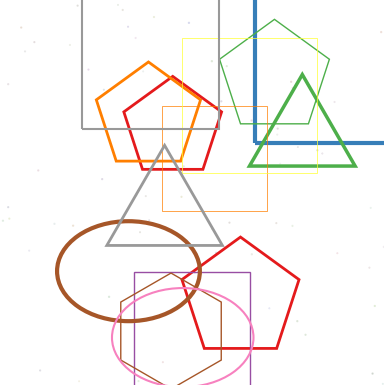[{"shape": "pentagon", "thickness": 2, "radius": 0.8, "center": [0.625, 0.224]}, {"shape": "pentagon", "thickness": 2, "radius": 0.67, "center": [0.449, 0.668]}, {"shape": "square", "thickness": 3, "radius": 0.98, "center": [0.857, 0.823]}, {"shape": "pentagon", "thickness": 1, "radius": 0.75, "center": [0.713, 0.8]}, {"shape": "triangle", "thickness": 2.5, "radius": 0.79, "center": [0.785, 0.648]}, {"shape": "square", "thickness": 1, "radius": 0.75, "center": [0.5, 0.144]}, {"shape": "pentagon", "thickness": 2, "radius": 0.71, "center": [0.386, 0.697]}, {"shape": "square", "thickness": 0.5, "radius": 0.68, "center": [0.557, 0.587]}, {"shape": "square", "thickness": 0.5, "radius": 0.88, "center": [0.647, 0.726]}, {"shape": "hexagon", "thickness": 1, "radius": 0.75, "center": [0.444, 0.14]}, {"shape": "oval", "thickness": 3, "radius": 0.93, "center": [0.334, 0.296]}, {"shape": "oval", "thickness": 1.5, "radius": 0.92, "center": [0.475, 0.123]}, {"shape": "triangle", "thickness": 2, "radius": 0.87, "center": [0.428, 0.449]}, {"shape": "square", "thickness": 1.5, "radius": 0.89, "center": [0.39, 0.843]}]